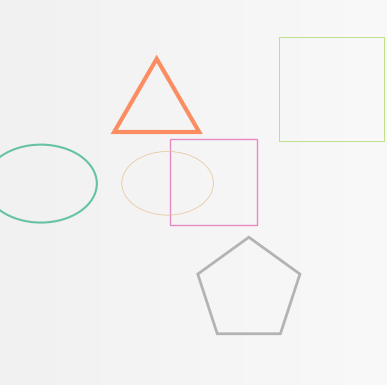[{"shape": "oval", "thickness": 1.5, "radius": 0.72, "center": [0.105, 0.523]}, {"shape": "triangle", "thickness": 3, "radius": 0.63, "center": [0.404, 0.721]}, {"shape": "square", "thickness": 1, "radius": 0.56, "center": [0.552, 0.527]}, {"shape": "square", "thickness": 0.5, "radius": 0.67, "center": [0.856, 0.77]}, {"shape": "oval", "thickness": 0.5, "radius": 0.59, "center": [0.433, 0.524]}, {"shape": "pentagon", "thickness": 2, "radius": 0.69, "center": [0.642, 0.245]}]